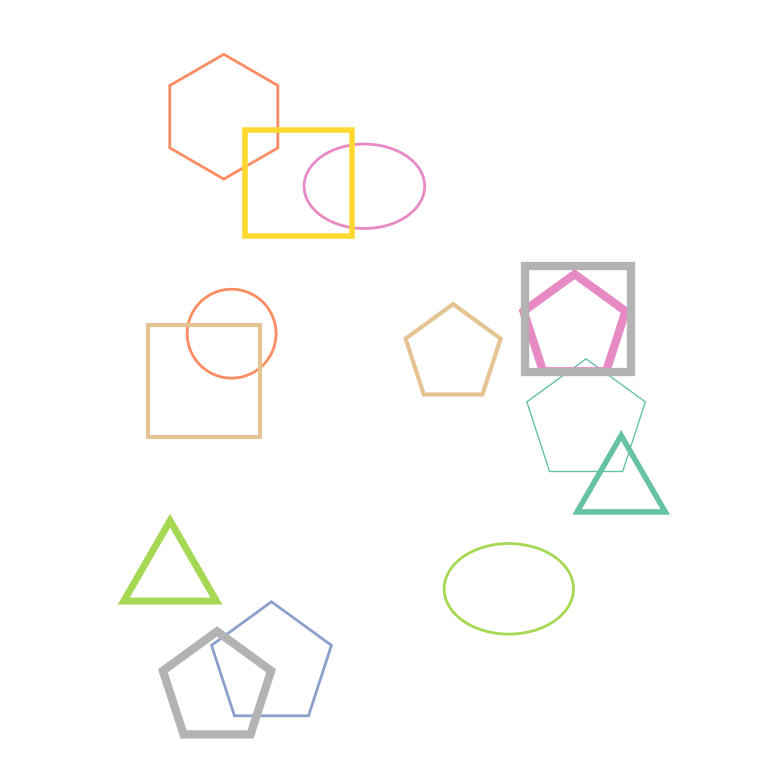[{"shape": "triangle", "thickness": 2, "radius": 0.33, "center": [0.807, 0.368]}, {"shape": "pentagon", "thickness": 0.5, "radius": 0.4, "center": [0.761, 0.453]}, {"shape": "circle", "thickness": 1, "radius": 0.29, "center": [0.301, 0.567]}, {"shape": "hexagon", "thickness": 1, "radius": 0.41, "center": [0.291, 0.848]}, {"shape": "pentagon", "thickness": 1, "radius": 0.41, "center": [0.353, 0.137]}, {"shape": "pentagon", "thickness": 3, "radius": 0.35, "center": [0.746, 0.574]}, {"shape": "oval", "thickness": 1, "radius": 0.39, "center": [0.473, 0.758]}, {"shape": "oval", "thickness": 1, "radius": 0.42, "center": [0.661, 0.235]}, {"shape": "triangle", "thickness": 2.5, "radius": 0.35, "center": [0.221, 0.254]}, {"shape": "square", "thickness": 2, "radius": 0.35, "center": [0.388, 0.763]}, {"shape": "pentagon", "thickness": 1.5, "radius": 0.32, "center": [0.588, 0.54]}, {"shape": "square", "thickness": 1.5, "radius": 0.36, "center": [0.265, 0.506]}, {"shape": "pentagon", "thickness": 3, "radius": 0.37, "center": [0.282, 0.106]}, {"shape": "square", "thickness": 3, "radius": 0.34, "center": [0.751, 0.586]}]